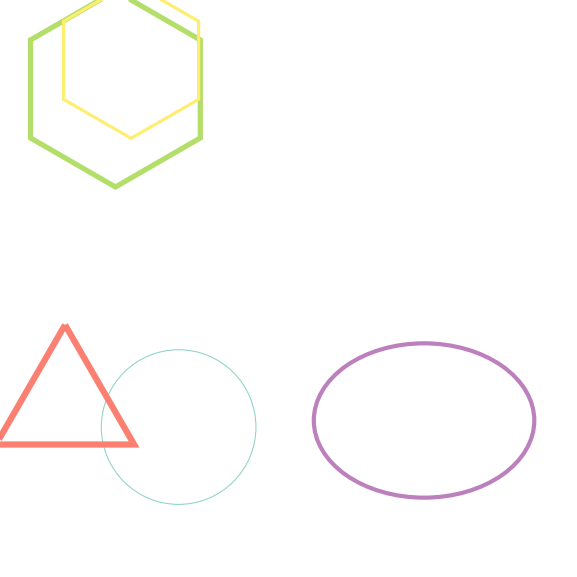[{"shape": "circle", "thickness": 0.5, "radius": 0.67, "center": [0.309, 0.26]}, {"shape": "triangle", "thickness": 3, "radius": 0.69, "center": [0.113, 0.298]}, {"shape": "hexagon", "thickness": 2.5, "radius": 0.85, "center": [0.2, 0.845]}, {"shape": "oval", "thickness": 2, "radius": 0.95, "center": [0.734, 0.271]}, {"shape": "hexagon", "thickness": 1.5, "radius": 0.68, "center": [0.227, 0.895]}]